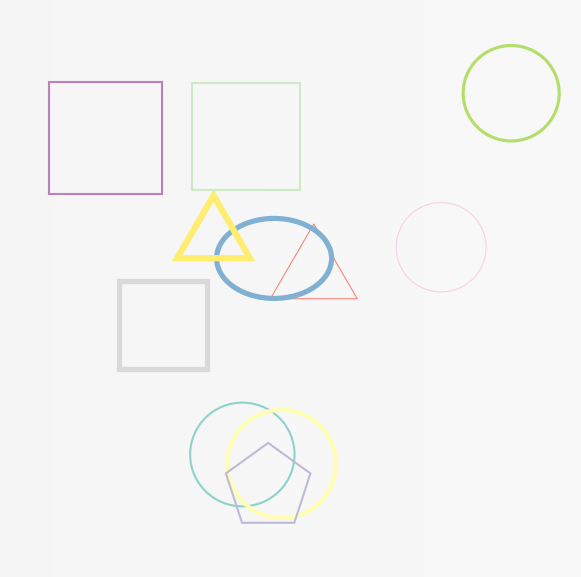[{"shape": "circle", "thickness": 1, "radius": 0.45, "center": [0.417, 0.212]}, {"shape": "circle", "thickness": 2, "radius": 0.47, "center": [0.485, 0.196]}, {"shape": "pentagon", "thickness": 1, "radius": 0.38, "center": [0.461, 0.156]}, {"shape": "triangle", "thickness": 0.5, "radius": 0.43, "center": [0.54, 0.525]}, {"shape": "oval", "thickness": 2.5, "radius": 0.49, "center": [0.472, 0.552]}, {"shape": "circle", "thickness": 1.5, "radius": 0.41, "center": [0.879, 0.838]}, {"shape": "circle", "thickness": 0.5, "radius": 0.39, "center": [0.759, 0.571]}, {"shape": "square", "thickness": 2.5, "radius": 0.38, "center": [0.281, 0.436]}, {"shape": "square", "thickness": 1, "radius": 0.49, "center": [0.182, 0.76]}, {"shape": "square", "thickness": 1, "radius": 0.46, "center": [0.423, 0.763]}, {"shape": "triangle", "thickness": 3, "radius": 0.36, "center": [0.367, 0.588]}]